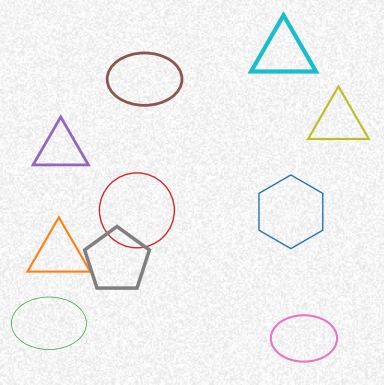[{"shape": "hexagon", "thickness": 1, "radius": 0.48, "center": [0.756, 0.45]}, {"shape": "triangle", "thickness": 1.5, "radius": 0.47, "center": [0.153, 0.342]}, {"shape": "oval", "thickness": 0.5, "radius": 0.49, "center": [0.127, 0.16]}, {"shape": "circle", "thickness": 1, "radius": 0.49, "center": [0.356, 0.454]}, {"shape": "triangle", "thickness": 2, "radius": 0.41, "center": [0.158, 0.613]}, {"shape": "oval", "thickness": 2, "radius": 0.49, "center": [0.375, 0.794]}, {"shape": "oval", "thickness": 1.5, "radius": 0.43, "center": [0.79, 0.121]}, {"shape": "pentagon", "thickness": 2.5, "radius": 0.44, "center": [0.304, 0.323]}, {"shape": "triangle", "thickness": 1.5, "radius": 0.46, "center": [0.879, 0.684]}, {"shape": "triangle", "thickness": 3, "radius": 0.49, "center": [0.736, 0.863]}]